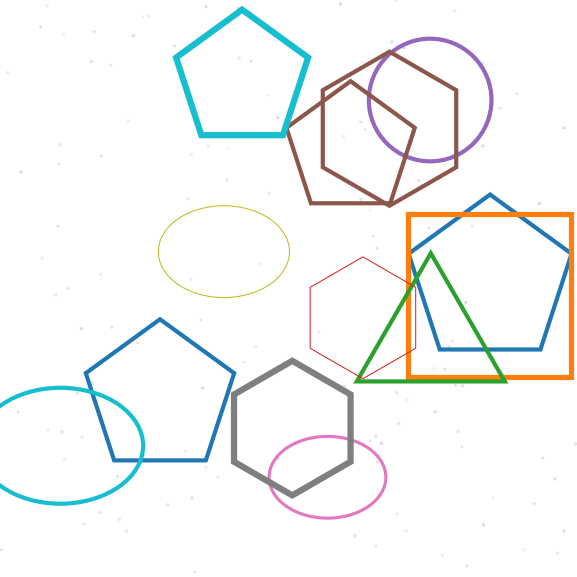[{"shape": "pentagon", "thickness": 2, "radius": 0.74, "center": [0.849, 0.514]}, {"shape": "pentagon", "thickness": 2, "radius": 0.68, "center": [0.277, 0.311]}, {"shape": "square", "thickness": 2.5, "radius": 0.71, "center": [0.848, 0.488]}, {"shape": "triangle", "thickness": 2, "radius": 0.74, "center": [0.746, 0.413]}, {"shape": "hexagon", "thickness": 0.5, "radius": 0.53, "center": [0.628, 0.449]}, {"shape": "circle", "thickness": 2, "radius": 0.53, "center": [0.745, 0.826]}, {"shape": "pentagon", "thickness": 2, "radius": 0.58, "center": [0.607, 0.742]}, {"shape": "hexagon", "thickness": 2, "radius": 0.67, "center": [0.674, 0.776]}, {"shape": "oval", "thickness": 1.5, "radius": 0.51, "center": [0.567, 0.173]}, {"shape": "hexagon", "thickness": 3, "radius": 0.58, "center": [0.506, 0.258]}, {"shape": "oval", "thickness": 0.5, "radius": 0.57, "center": [0.388, 0.563]}, {"shape": "pentagon", "thickness": 3, "radius": 0.6, "center": [0.419, 0.862]}, {"shape": "oval", "thickness": 2, "radius": 0.72, "center": [0.105, 0.227]}]